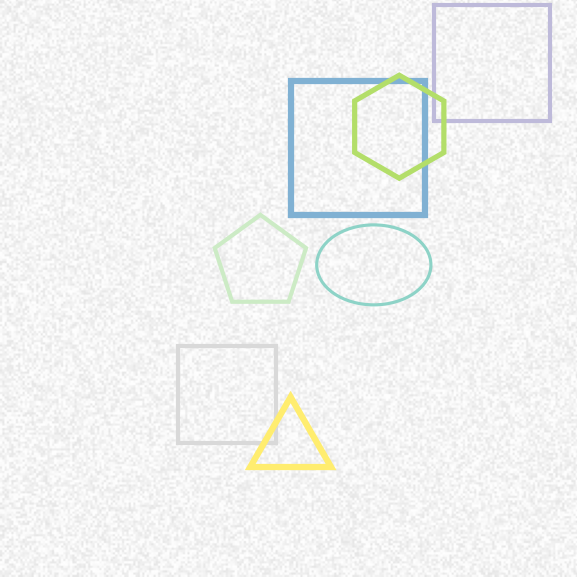[{"shape": "oval", "thickness": 1.5, "radius": 0.49, "center": [0.647, 0.54]}, {"shape": "square", "thickness": 2, "radius": 0.5, "center": [0.852, 0.89]}, {"shape": "square", "thickness": 3, "radius": 0.58, "center": [0.62, 0.742]}, {"shape": "hexagon", "thickness": 2.5, "radius": 0.45, "center": [0.691, 0.78]}, {"shape": "square", "thickness": 2, "radius": 0.42, "center": [0.393, 0.316]}, {"shape": "pentagon", "thickness": 2, "radius": 0.42, "center": [0.451, 0.544]}, {"shape": "triangle", "thickness": 3, "radius": 0.4, "center": [0.503, 0.231]}]